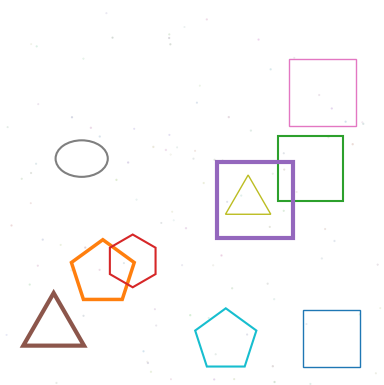[{"shape": "square", "thickness": 1, "radius": 0.37, "center": [0.861, 0.122]}, {"shape": "pentagon", "thickness": 2.5, "radius": 0.43, "center": [0.267, 0.292]}, {"shape": "square", "thickness": 1.5, "radius": 0.42, "center": [0.807, 0.562]}, {"shape": "hexagon", "thickness": 1.5, "radius": 0.34, "center": [0.345, 0.322]}, {"shape": "square", "thickness": 3, "radius": 0.49, "center": [0.662, 0.48]}, {"shape": "triangle", "thickness": 3, "radius": 0.46, "center": [0.139, 0.148]}, {"shape": "square", "thickness": 1, "radius": 0.44, "center": [0.837, 0.76]}, {"shape": "oval", "thickness": 1.5, "radius": 0.34, "center": [0.212, 0.588]}, {"shape": "triangle", "thickness": 1, "radius": 0.34, "center": [0.645, 0.477]}, {"shape": "pentagon", "thickness": 1.5, "radius": 0.42, "center": [0.586, 0.116]}]